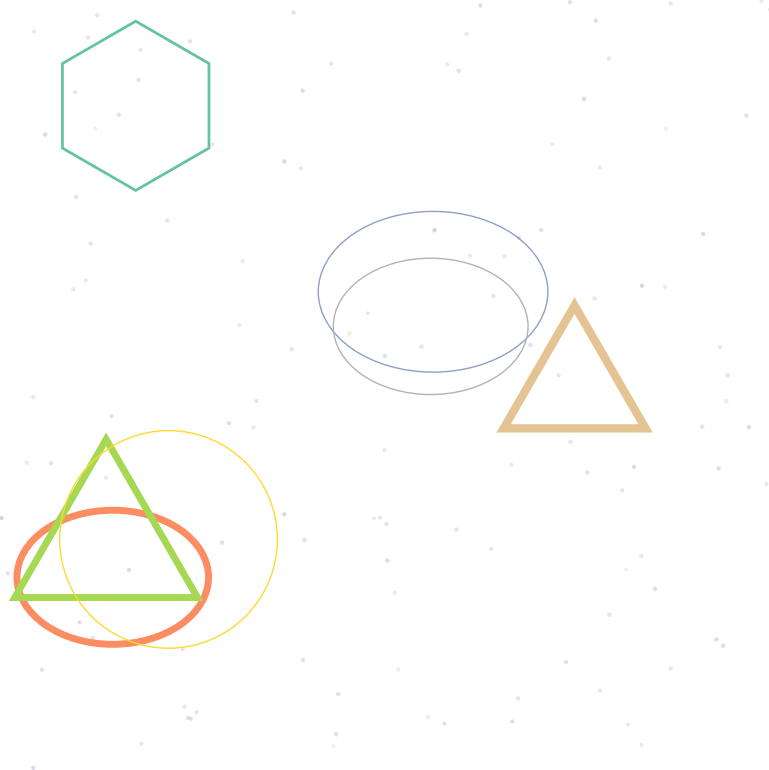[{"shape": "hexagon", "thickness": 1, "radius": 0.55, "center": [0.176, 0.863]}, {"shape": "oval", "thickness": 2.5, "radius": 0.62, "center": [0.146, 0.25]}, {"shape": "oval", "thickness": 0.5, "radius": 0.75, "center": [0.562, 0.621]}, {"shape": "triangle", "thickness": 2.5, "radius": 0.68, "center": [0.138, 0.292]}, {"shape": "circle", "thickness": 0.5, "radius": 0.71, "center": [0.219, 0.299]}, {"shape": "triangle", "thickness": 3, "radius": 0.53, "center": [0.746, 0.497]}, {"shape": "oval", "thickness": 0.5, "radius": 0.63, "center": [0.559, 0.576]}]